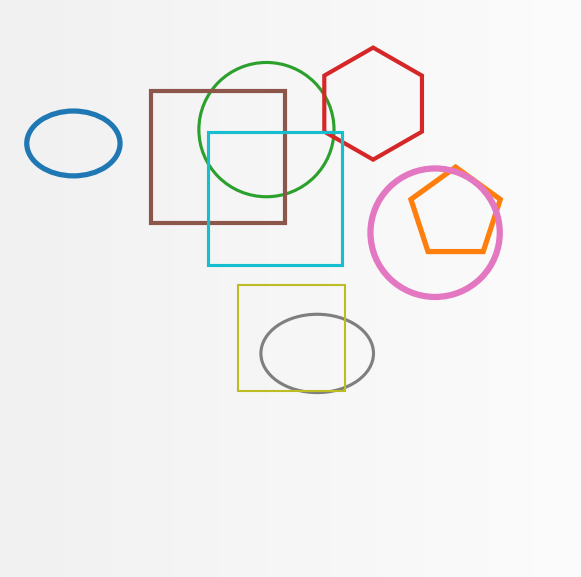[{"shape": "oval", "thickness": 2.5, "radius": 0.4, "center": [0.126, 0.751]}, {"shape": "pentagon", "thickness": 2.5, "radius": 0.4, "center": [0.784, 0.629]}, {"shape": "circle", "thickness": 1.5, "radius": 0.58, "center": [0.458, 0.775]}, {"shape": "hexagon", "thickness": 2, "radius": 0.49, "center": [0.642, 0.82]}, {"shape": "square", "thickness": 2, "radius": 0.57, "center": [0.375, 0.727]}, {"shape": "circle", "thickness": 3, "radius": 0.56, "center": [0.749, 0.596]}, {"shape": "oval", "thickness": 1.5, "radius": 0.48, "center": [0.546, 0.387]}, {"shape": "square", "thickness": 1, "radius": 0.46, "center": [0.502, 0.413]}, {"shape": "square", "thickness": 1.5, "radius": 0.58, "center": [0.473, 0.655]}]